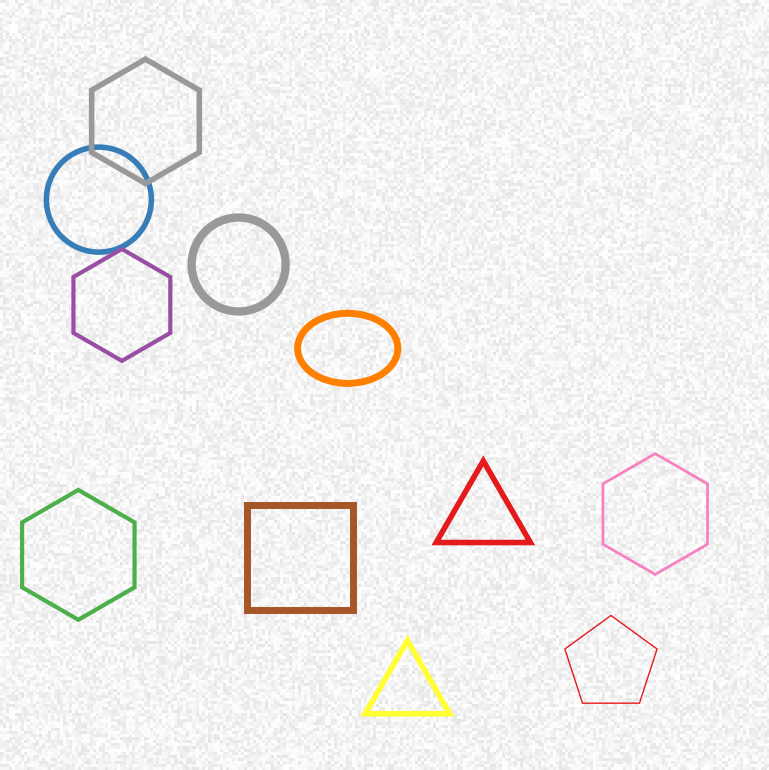[{"shape": "triangle", "thickness": 2, "radius": 0.35, "center": [0.628, 0.331]}, {"shape": "pentagon", "thickness": 0.5, "radius": 0.31, "center": [0.793, 0.138]}, {"shape": "circle", "thickness": 2, "radius": 0.34, "center": [0.128, 0.741]}, {"shape": "hexagon", "thickness": 1.5, "radius": 0.42, "center": [0.102, 0.279]}, {"shape": "hexagon", "thickness": 1.5, "radius": 0.36, "center": [0.158, 0.604]}, {"shape": "oval", "thickness": 2.5, "radius": 0.33, "center": [0.452, 0.548]}, {"shape": "triangle", "thickness": 2, "radius": 0.32, "center": [0.529, 0.105]}, {"shape": "square", "thickness": 2.5, "radius": 0.34, "center": [0.39, 0.276]}, {"shape": "hexagon", "thickness": 1, "radius": 0.39, "center": [0.851, 0.332]}, {"shape": "circle", "thickness": 3, "radius": 0.31, "center": [0.31, 0.657]}, {"shape": "hexagon", "thickness": 2, "radius": 0.4, "center": [0.189, 0.842]}]